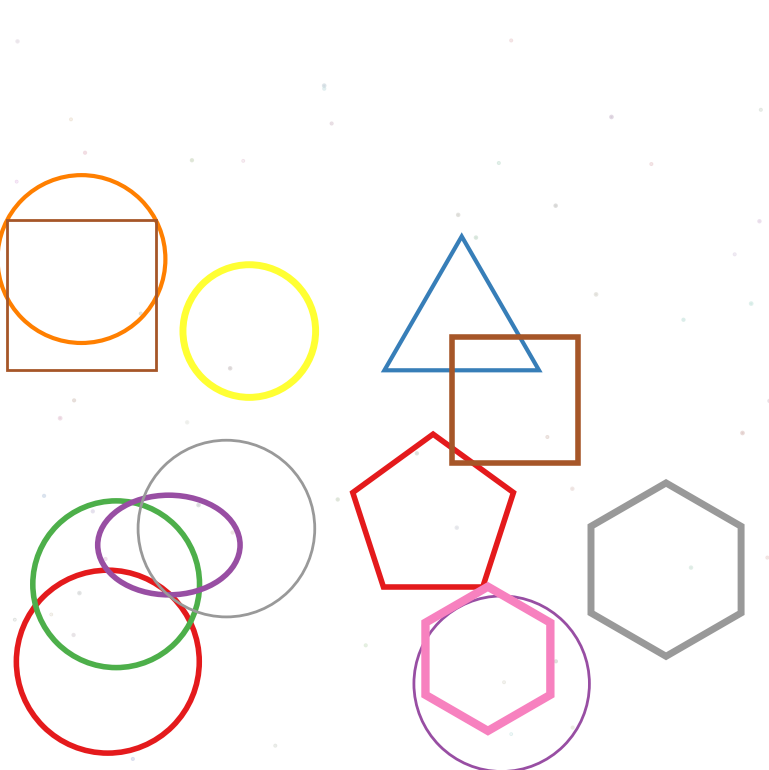[{"shape": "pentagon", "thickness": 2, "radius": 0.55, "center": [0.562, 0.326]}, {"shape": "circle", "thickness": 2, "radius": 0.59, "center": [0.14, 0.141]}, {"shape": "triangle", "thickness": 1.5, "radius": 0.58, "center": [0.6, 0.577]}, {"shape": "circle", "thickness": 2, "radius": 0.54, "center": [0.151, 0.241]}, {"shape": "circle", "thickness": 1, "radius": 0.57, "center": [0.652, 0.112]}, {"shape": "oval", "thickness": 2, "radius": 0.46, "center": [0.219, 0.292]}, {"shape": "circle", "thickness": 1.5, "radius": 0.54, "center": [0.106, 0.664]}, {"shape": "circle", "thickness": 2.5, "radius": 0.43, "center": [0.324, 0.57]}, {"shape": "square", "thickness": 1, "radius": 0.48, "center": [0.106, 0.617]}, {"shape": "square", "thickness": 2, "radius": 0.41, "center": [0.669, 0.481]}, {"shape": "hexagon", "thickness": 3, "radius": 0.47, "center": [0.634, 0.144]}, {"shape": "circle", "thickness": 1, "radius": 0.57, "center": [0.294, 0.314]}, {"shape": "hexagon", "thickness": 2.5, "radius": 0.56, "center": [0.865, 0.26]}]